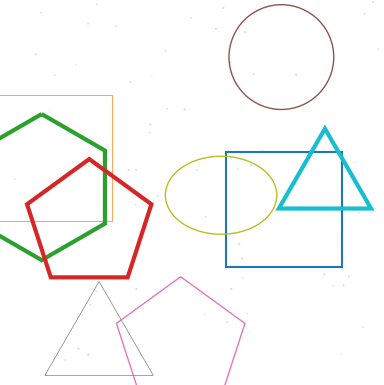[{"shape": "square", "thickness": 1.5, "radius": 0.75, "center": [0.738, 0.456]}, {"shape": "square", "thickness": 0.5, "radius": 0.82, "center": [0.127, 0.59]}, {"shape": "hexagon", "thickness": 3, "radius": 0.95, "center": [0.108, 0.514]}, {"shape": "pentagon", "thickness": 3, "radius": 0.85, "center": [0.232, 0.417]}, {"shape": "circle", "thickness": 1, "radius": 0.68, "center": [0.731, 0.852]}, {"shape": "pentagon", "thickness": 1, "radius": 0.88, "center": [0.469, 0.106]}, {"shape": "triangle", "thickness": 0.5, "radius": 0.81, "center": [0.257, 0.106]}, {"shape": "oval", "thickness": 1, "radius": 0.72, "center": [0.574, 0.493]}, {"shape": "triangle", "thickness": 3, "radius": 0.69, "center": [0.844, 0.528]}]